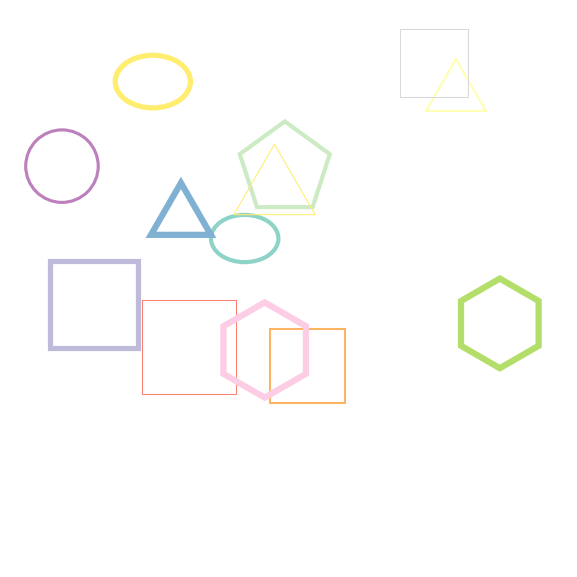[{"shape": "oval", "thickness": 2, "radius": 0.29, "center": [0.424, 0.586]}, {"shape": "triangle", "thickness": 1, "radius": 0.3, "center": [0.79, 0.837]}, {"shape": "square", "thickness": 2.5, "radius": 0.38, "center": [0.163, 0.472]}, {"shape": "square", "thickness": 0.5, "radius": 0.41, "center": [0.327, 0.398]}, {"shape": "triangle", "thickness": 3, "radius": 0.3, "center": [0.313, 0.622]}, {"shape": "square", "thickness": 1, "radius": 0.32, "center": [0.532, 0.365]}, {"shape": "hexagon", "thickness": 3, "radius": 0.39, "center": [0.865, 0.439]}, {"shape": "hexagon", "thickness": 3, "radius": 0.41, "center": [0.458, 0.393]}, {"shape": "square", "thickness": 0.5, "radius": 0.29, "center": [0.752, 0.89]}, {"shape": "circle", "thickness": 1.5, "radius": 0.31, "center": [0.107, 0.711]}, {"shape": "pentagon", "thickness": 2, "radius": 0.41, "center": [0.493, 0.707]}, {"shape": "triangle", "thickness": 0.5, "radius": 0.41, "center": [0.475, 0.668]}, {"shape": "oval", "thickness": 2.5, "radius": 0.33, "center": [0.265, 0.858]}]